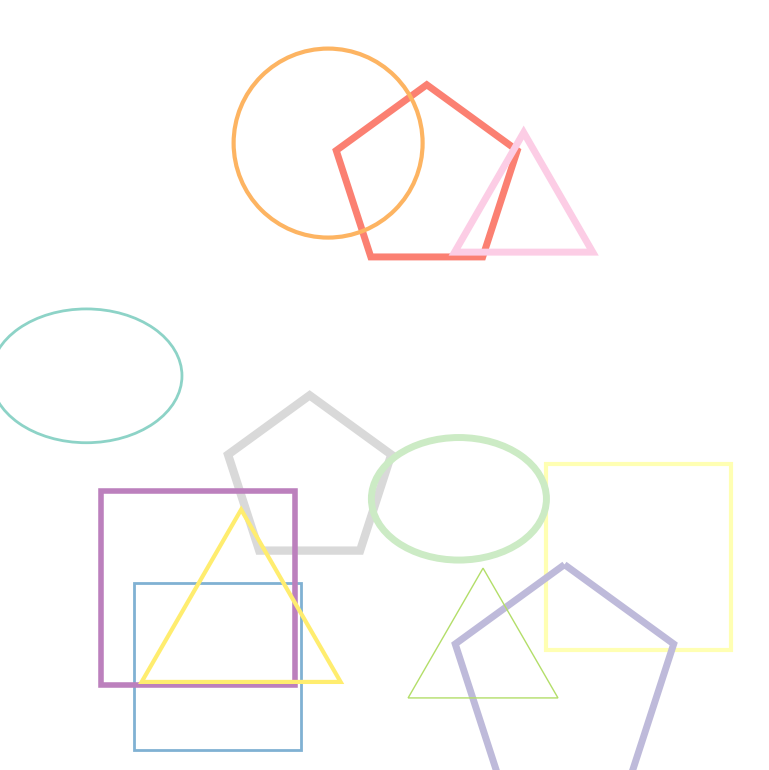[{"shape": "oval", "thickness": 1, "radius": 0.62, "center": [0.112, 0.512]}, {"shape": "square", "thickness": 1.5, "radius": 0.6, "center": [0.829, 0.276]}, {"shape": "pentagon", "thickness": 2.5, "radius": 0.75, "center": [0.733, 0.118]}, {"shape": "pentagon", "thickness": 2.5, "radius": 0.62, "center": [0.554, 0.766]}, {"shape": "square", "thickness": 1, "radius": 0.54, "center": [0.282, 0.134]}, {"shape": "circle", "thickness": 1.5, "radius": 0.61, "center": [0.426, 0.814]}, {"shape": "triangle", "thickness": 0.5, "radius": 0.56, "center": [0.627, 0.15]}, {"shape": "triangle", "thickness": 2.5, "radius": 0.52, "center": [0.68, 0.724]}, {"shape": "pentagon", "thickness": 3, "radius": 0.56, "center": [0.402, 0.375]}, {"shape": "square", "thickness": 2, "radius": 0.63, "center": [0.257, 0.237]}, {"shape": "oval", "thickness": 2.5, "radius": 0.57, "center": [0.596, 0.352]}, {"shape": "triangle", "thickness": 1.5, "radius": 0.75, "center": [0.313, 0.189]}]